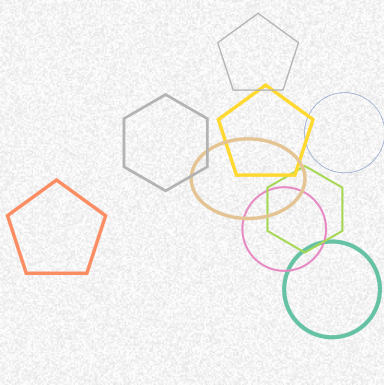[{"shape": "circle", "thickness": 3, "radius": 0.62, "center": [0.862, 0.248]}, {"shape": "pentagon", "thickness": 2.5, "radius": 0.67, "center": [0.147, 0.398]}, {"shape": "circle", "thickness": 0.5, "radius": 0.52, "center": [0.895, 0.655]}, {"shape": "circle", "thickness": 1.5, "radius": 0.54, "center": [0.738, 0.405]}, {"shape": "hexagon", "thickness": 1.5, "radius": 0.56, "center": [0.792, 0.456]}, {"shape": "pentagon", "thickness": 2.5, "radius": 0.65, "center": [0.69, 0.65]}, {"shape": "oval", "thickness": 2.5, "radius": 0.74, "center": [0.644, 0.536]}, {"shape": "hexagon", "thickness": 2, "radius": 0.63, "center": [0.43, 0.629]}, {"shape": "pentagon", "thickness": 1, "radius": 0.55, "center": [0.67, 0.855]}]